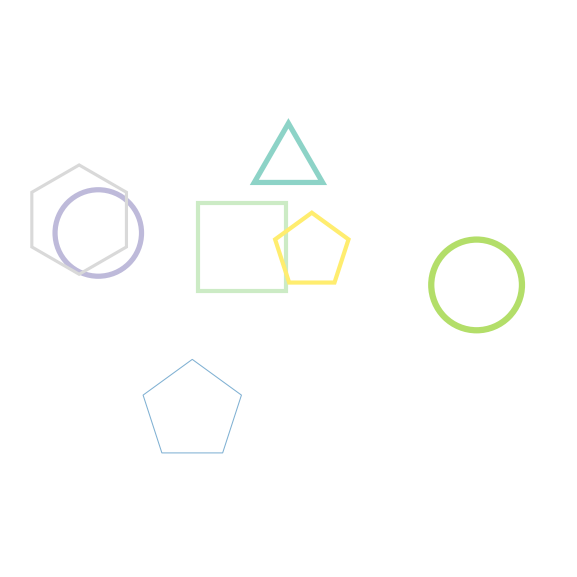[{"shape": "triangle", "thickness": 2.5, "radius": 0.34, "center": [0.499, 0.717]}, {"shape": "circle", "thickness": 2.5, "radius": 0.37, "center": [0.17, 0.596]}, {"shape": "pentagon", "thickness": 0.5, "radius": 0.45, "center": [0.333, 0.287]}, {"shape": "circle", "thickness": 3, "radius": 0.39, "center": [0.825, 0.506]}, {"shape": "hexagon", "thickness": 1.5, "radius": 0.47, "center": [0.137, 0.619]}, {"shape": "square", "thickness": 2, "radius": 0.38, "center": [0.42, 0.572]}, {"shape": "pentagon", "thickness": 2, "radius": 0.33, "center": [0.54, 0.564]}]